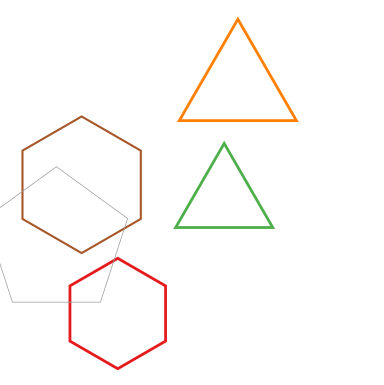[{"shape": "hexagon", "thickness": 2, "radius": 0.72, "center": [0.306, 0.186]}, {"shape": "triangle", "thickness": 2, "radius": 0.73, "center": [0.582, 0.482]}, {"shape": "triangle", "thickness": 2, "radius": 0.88, "center": [0.618, 0.774]}, {"shape": "hexagon", "thickness": 1.5, "radius": 0.89, "center": [0.212, 0.52]}, {"shape": "pentagon", "thickness": 0.5, "radius": 0.97, "center": [0.147, 0.373]}]